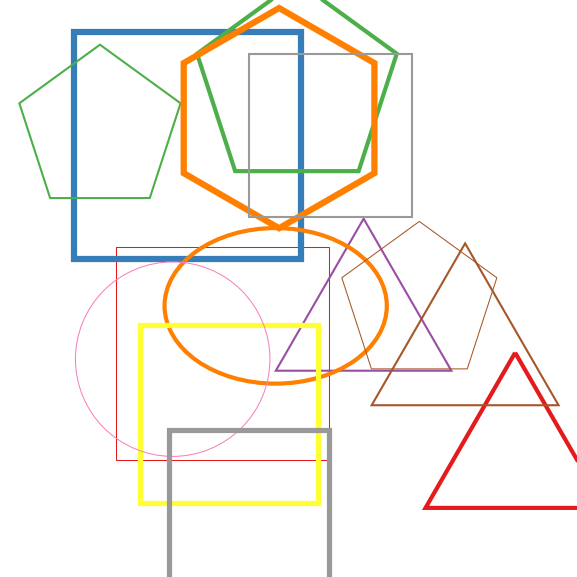[{"shape": "square", "thickness": 0.5, "radius": 0.92, "center": [0.386, 0.387]}, {"shape": "triangle", "thickness": 2, "radius": 0.9, "center": [0.892, 0.209]}, {"shape": "square", "thickness": 3, "radius": 0.98, "center": [0.325, 0.747]}, {"shape": "pentagon", "thickness": 1, "radius": 0.73, "center": [0.173, 0.775]}, {"shape": "pentagon", "thickness": 2, "radius": 0.91, "center": [0.514, 0.85]}, {"shape": "triangle", "thickness": 1, "radius": 0.88, "center": [0.63, 0.445]}, {"shape": "oval", "thickness": 2, "radius": 0.96, "center": [0.477, 0.47]}, {"shape": "hexagon", "thickness": 3, "radius": 0.95, "center": [0.483, 0.795]}, {"shape": "square", "thickness": 2.5, "radius": 0.77, "center": [0.396, 0.282]}, {"shape": "pentagon", "thickness": 0.5, "radius": 0.71, "center": [0.726, 0.475]}, {"shape": "triangle", "thickness": 1, "radius": 0.93, "center": [0.805, 0.391]}, {"shape": "circle", "thickness": 0.5, "radius": 0.84, "center": [0.299, 0.377]}, {"shape": "square", "thickness": 1, "radius": 0.7, "center": [0.573, 0.765]}, {"shape": "square", "thickness": 2.5, "radius": 0.69, "center": [0.431, 0.117]}]